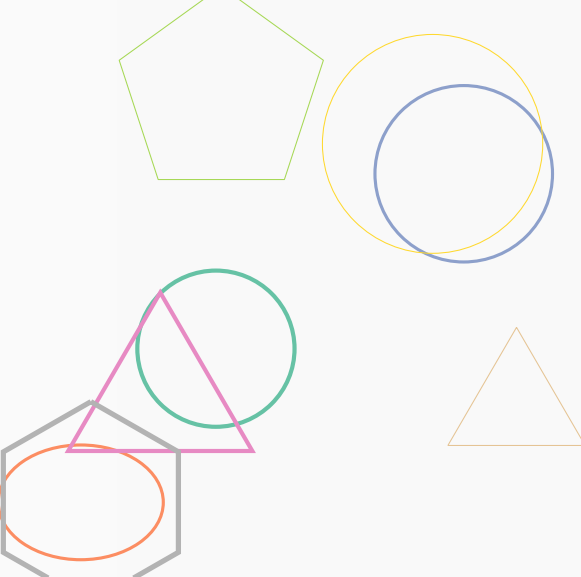[{"shape": "circle", "thickness": 2, "radius": 0.68, "center": [0.371, 0.395]}, {"shape": "oval", "thickness": 1.5, "radius": 0.71, "center": [0.139, 0.129]}, {"shape": "circle", "thickness": 1.5, "radius": 0.76, "center": [0.798, 0.698]}, {"shape": "triangle", "thickness": 2, "radius": 0.91, "center": [0.276, 0.31]}, {"shape": "pentagon", "thickness": 0.5, "radius": 0.92, "center": [0.381, 0.838]}, {"shape": "circle", "thickness": 0.5, "radius": 0.95, "center": [0.744, 0.75]}, {"shape": "triangle", "thickness": 0.5, "radius": 0.68, "center": [0.889, 0.296]}, {"shape": "hexagon", "thickness": 2.5, "radius": 0.87, "center": [0.156, 0.13]}]